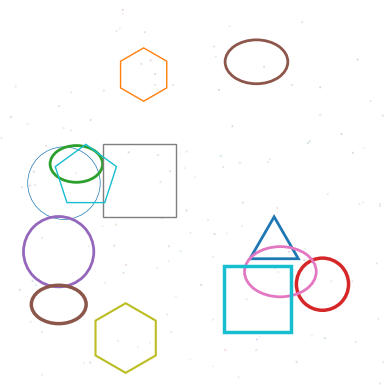[{"shape": "triangle", "thickness": 2, "radius": 0.36, "center": [0.712, 0.364]}, {"shape": "circle", "thickness": 0.5, "radius": 0.47, "center": [0.166, 0.524]}, {"shape": "hexagon", "thickness": 1, "radius": 0.35, "center": [0.373, 0.806]}, {"shape": "oval", "thickness": 2, "radius": 0.34, "center": [0.198, 0.574]}, {"shape": "circle", "thickness": 2.5, "radius": 0.34, "center": [0.838, 0.262]}, {"shape": "circle", "thickness": 2, "radius": 0.46, "center": [0.152, 0.346]}, {"shape": "oval", "thickness": 2.5, "radius": 0.36, "center": [0.153, 0.209]}, {"shape": "oval", "thickness": 2, "radius": 0.41, "center": [0.666, 0.839]}, {"shape": "oval", "thickness": 2, "radius": 0.47, "center": [0.728, 0.294]}, {"shape": "square", "thickness": 1, "radius": 0.47, "center": [0.362, 0.531]}, {"shape": "hexagon", "thickness": 1.5, "radius": 0.45, "center": [0.326, 0.122]}, {"shape": "square", "thickness": 2.5, "radius": 0.43, "center": [0.669, 0.224]}, {"shape": "pentagon", "thickness": 1, "radius": 0.42, "center": [0.223, 0.541]}]